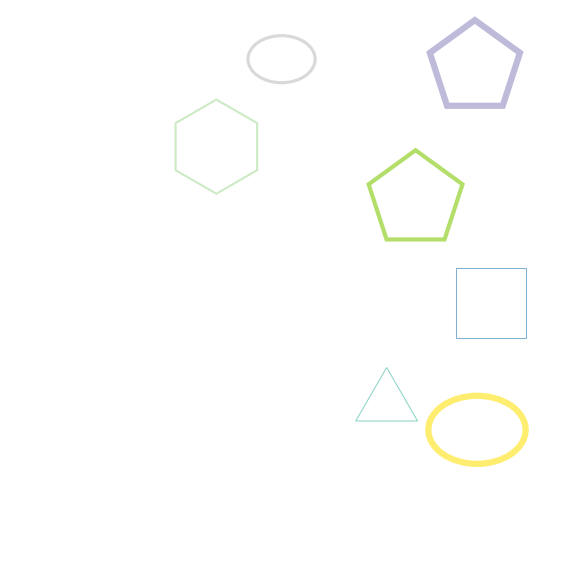[{"shape": "triangle", "thickness": 0.5, "radius": 0.31, "center": [0.67, 0.301]}, {"shape": "pentagon", "thickness": 3, "radius": 0.41, "center": [0.822, 0.882]}, {"shape": "square", "thickness": 0.5, "radius": 0.3, "center": [0.85, 0.475]}, {"shape": "pentagon", "thickness": 2, "radius": 0.43, "center": [0.72, 0.654]}, {"shape": "oval", "thickness": 1.5, "radius": 0.29, "center": [0.488, 0.897]}, {"shape": "hexagon", "thickness": 1, "radius": 0.41, "center": [0.375, 0.745]}, {"shape": "oval", "thickness": 3, "radius": 0.42, "center": [0.826, 0.255]}]